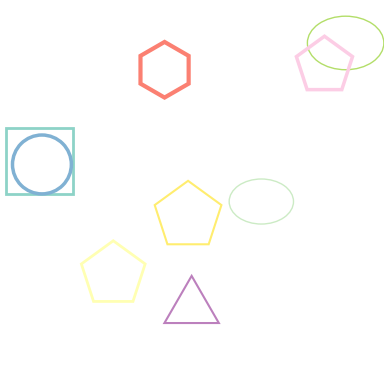[{"shape": "square", "thickness": 2, "radius": 0.43, "center": [0.103, 0.582]}, {"shape": "pentagon", "thickness": 2, "radius": 0.44, "center": [0.294, 0.288]}, {"shape": "hexagon", "thickness": 3, "radius": 0.36, "center": [0.427, 0.819]}, {"shape": "circle", "thickness": 2.5, "radius": 0.38, "center": [0.109, 0.573]}, {"shape": "oval", "thickness": 1, "radius": 0.5, "center": [0.898, 0.888]}, {"shape": "pentagon", "thickness": 2.5, "radius": 0.38, "center": [0.843, 0.829]}, {"shape": "triangle", "thickness": 1.5, "radius": 0.41, "center": [0.498, 0.202]}, {"shape": "oval", "thickness": 1, "radius": 0.42, "center": [0.679, 0.477]}, {"shape": "pentagon", "thickness": 1.5, "radius": 0.46, "center": [0.488, 0.439]}]